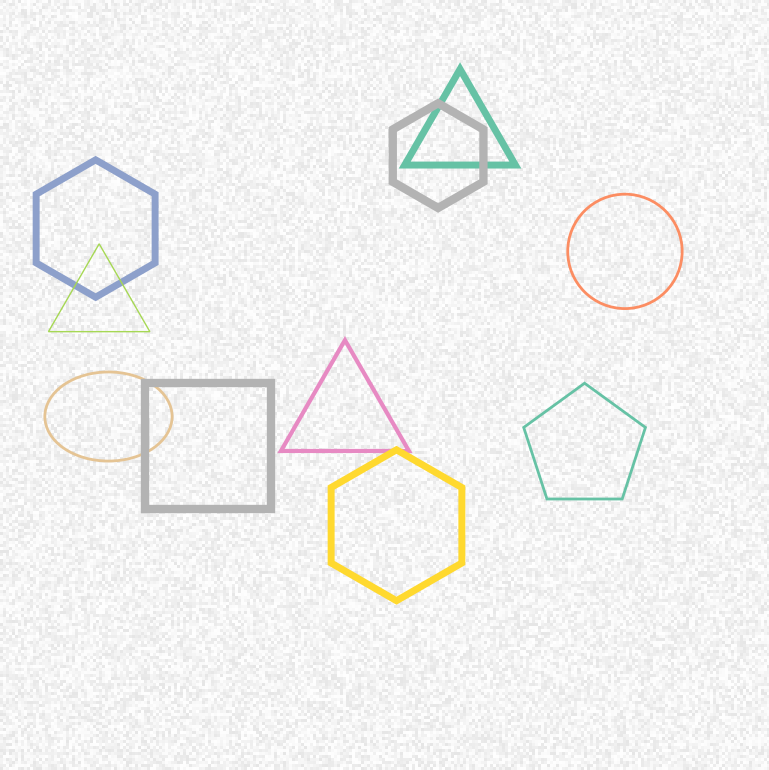[{"shape": "pentagon", "thickness": 1, "radius": 0.42, "center": [0.759, 0.419]}, {"shape": "triangle", "thickness": 2.5, "radius": 0.41, "center": [0.597, 0.827]}, {"shape": "circle", "thickness": 1, "radius": 0.37, "center": [0.812, 0.674]}, {"shape": "hexagon", "thickness": 2.5, "radius": 0.45, "center": [0.124, 0.703]}, {"shape": "triangle", "thickness": 1.5, "radius": 0.48, "center": [0.448, 0.462]}, {"shape": "triangle", "thickness": 0.5, "radius": 0.38, "center": [0.129, 0.607]}, {"shape": "hexagon", "thickness": 2.5, "radius": 0.49, "center": [0.515, 0.318]}, {"shape": "oval", "thickness": 1, "radius": 0.41, "center": [0.141, 0.459]}, {"shape": "square", "thickness": 3, "radius": 0.41, "center": [0.271, 0.421]}, {"shape": "hexagon", "thickness": 3, "radius": 0.34, "center": [0.569, 0.798]}]